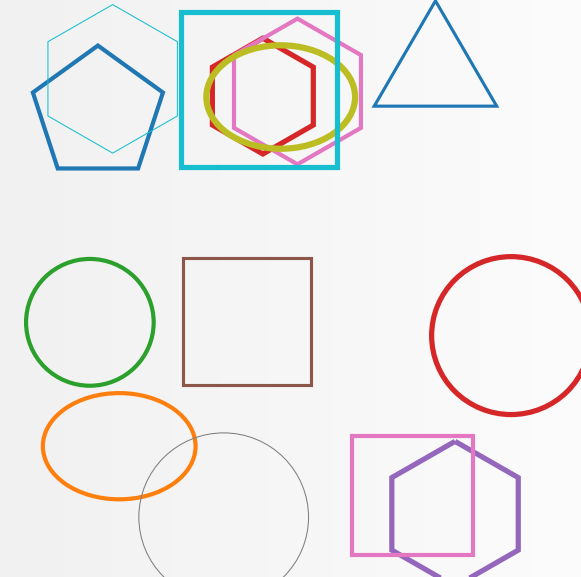[{"shape": "pentagon", "thickness": 2, "radius": 0.59, "center": [0.168, 0.803]}, {"shape": "triangle", "thickness": 1.5, "radius": 0.61, "center": [0.749, 0.876]}, {"shape": "oval", "thickness": 2, "radius": 0.66, "center": [0.205, 0.226]}, {"shape": "circle", "thickness": 2, "radius": 0.55, "center": [0.155, 0.441]}, {"shape": "circle", "thickness": 2.5, "radius": 0.68, "center": [0.879, 0.418]}, {"shape": "hexagon", "thickness": 2.5, "radius": 0.5, "center": [0.452, 0.833]}, {"shape": "hexagon", "thickness": 2.5, "radius": 0.63, "center": [0.783, 0.109]}, {"shape": "square", "thickness": 1.5, "radius": 0.55, "center": [0.425, 0.442]}, {"shape": "hexagon", "thickness": 2, "radius": 0.63, "center": [0.512, 0.841]}, {"shape": "square", "thickness": 2, "radius": 0.52, "center": [0.71, 0.141]}, {"shape": "circle", "thickness": 0.5, "radius": 0.73, "center": [0.385, 0.104]}, {"shape": "oval", "thickness": 3, "radius": 0.64, "center": [0.483, 0.831]}, {"shape": "square", "thickness": 2.5, "radius": 0.67, "center": [0.446, 0.843]}, {"shape": "hexagon", "thickness": 0.5, "radius": 0.64, "center": [0.194, 0.863]}]